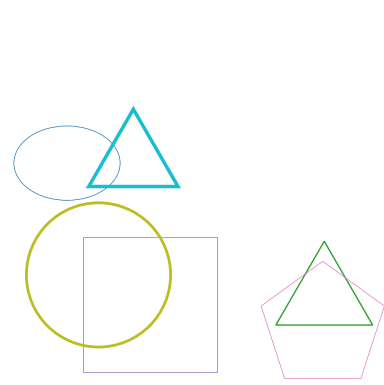[{"shape": "oval", "thickness": 0.5, "radius": 0.69, "center": [0.174, 0.576]}, {"shape": "triangle", "thickness": 1, "radius": 0.73, "center": [0.842, 0.228]}, {"shape": "square", "thickness": 0.5, "radius": 0.88, "center": [0.39, 0.209]}, {"shape": "pentagon", "thickness": 0.5, "radius": 0.84, "center": [0.838, 0.153]}, {"shape": "circle", "thickness": 2, "radius": 0.94, "center": [0.256, 0.286]}, {"shape": "triangle", "thickness": 2.5, "radius": 0.67, "center": [0.346, 0.582]}]